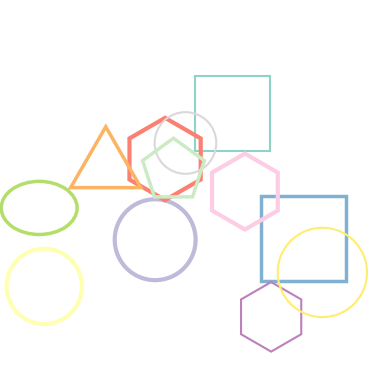[{"shape": "square", "thickness": 1.5, "radius": 0.49, "center": [0.604, 0.706]}, {"shape": "circle", "thickness": 3, "radius": 0.49, "center": [0.115, 0.256]}, {"shape": "circle", "thickness": 3, "radius": 0.53, "center": [0.403, 0.377]}, {"shape": "hexagon", "thickness": 3, "radius": 0.53, "center": [0.429, 0.587]}, {"shape": "square", "thickness": 2.5, "radius": 0.55, "center": [0.787, 0.381]}, {"shape": "triangle", "thickness": 2.5, "radius": 0.53, "center": [0.275, 0.565]}, {"shape": "oval", "thickness": 2.5, "radius": 0.49, "center": [0.102, 0.46]}, {"shape": "hexagon", "thickness": 3, "radius": 0.49, "center": [0.636, 0.502]}, {"shape": "circle", "thickness": 1.5, "radius": 0.4, "center": [0.482, 0.629]}, {"shape": "hexagon", "thickness": 1.5, "radius": 0.45, "center": [0.704, 0.177]}, {"shape": "pentagon", "thickness": 2.5, "radius": 0.42, "center": [0.451, 0.557]}, {"shape": "circle", "thickness": 1.5, "radius": 0.58, "center": [0.837, 0.292]}]